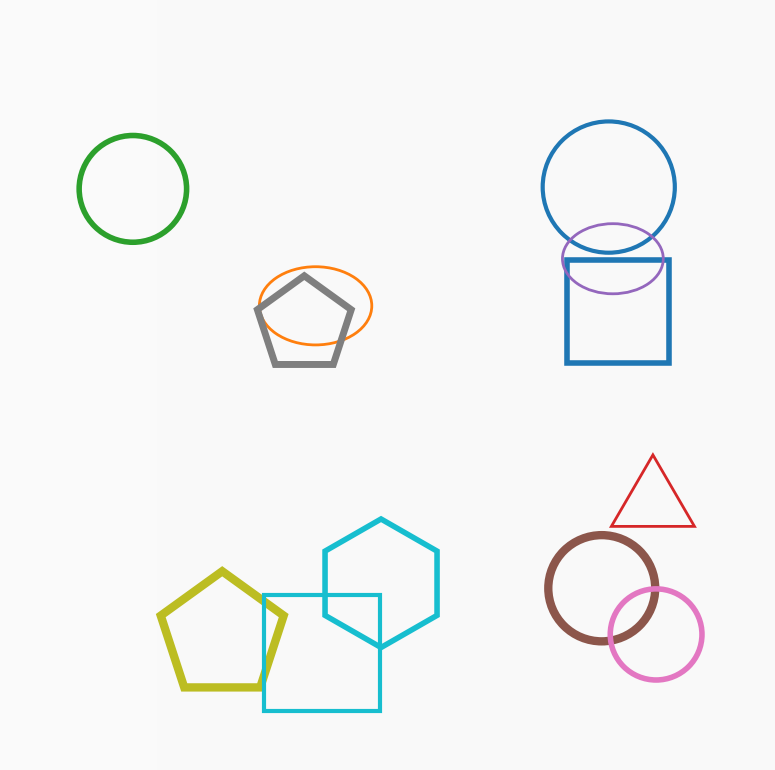[{"shape": "circle", "thickness": 1.5, "radius": 0.43, "center": [0.785, 0.757]}, {"shape": "square", "thickness": 2, "radius": 0.33, "center": [0.797, 0.595]}, {"shape": "oval", "thickness": 1, "radius": 0.36, "center": [0.407, 0.603]}, {"shape": "circle", "thickness": 2, "radius": 0.35, "center": [0.171, 0.755]}, {"shape": "triangle", "thickness": 1, "radius": 0.31, "center": [0.842, 0.347]}, {"shape": "oval", "thickness": 1, "radius": 0.33, "center": [0.791, 0.664]}, {"shape": "circle", "thickness": 3, "radius": 0.34, "center": [0.776, 0.236]}, {"shape": "circle", "thickness": 2, "radius": 0.3, "center": [0.847, 0.176]}, {"shape": "pentagon", "thickness": 2.5, "radius": 0.32, "center": [0.393, 0.578]}, {"shape": "pentagon", "thickness": 3, "radius": 0.42, "center": [0.287, 0.175]}, {"shape": "square", "thickness": 1.5, "radius": 0.38, "center": [0.416, 0.152]}, {"shape": "hexagon", "thickness": 2, "radius": 0.42, "center": [0.492, 0.243]}]